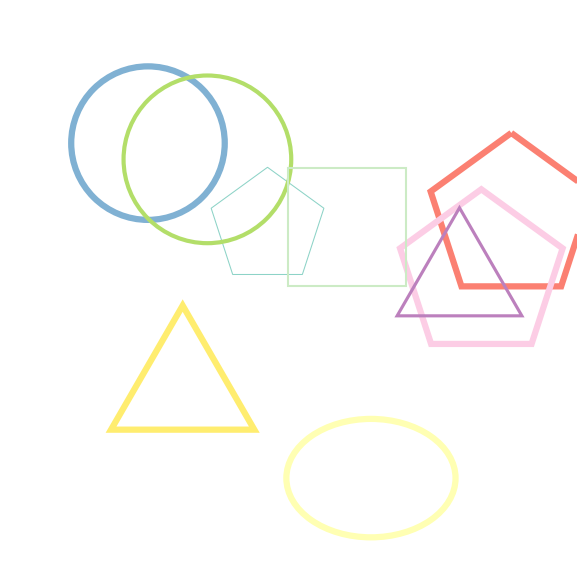[{"shape": "pentagon", "thickness": 0.5, "radius": 0.51, "center": [0.463, 0.607]}, {"shape": "oval", "thickness": 3, "radius": 0.73, "center": [0.642, 0.171]}, {"shape": "pentagon", "thickness": 3, "radius": 0.73, "center": [0.885, 0.622]}, {"shape": "circle", "thickness": 3, "radius": 0.66, "center": [0.256, 0.751]}, {"shape": "circle", "thickness": 2, "radius": 0.73, "center": [0.359, 0.723]}, {"shape": "pentagon", "thickness": 3, "radius": 0.74, "center": [0.833, 0.523]}, {"shape": "triangle", "thickness": 1.5, "radius": 0.62, "center": [0.796, 0.515]}, {"shape": "square", "thickness": 1, "radius": 0.51, "center": [0.6, 0.606]}, {"shape": "triangle", "thickness": 3, "radius": 0.72, "center": [0.316, 0.327]}]